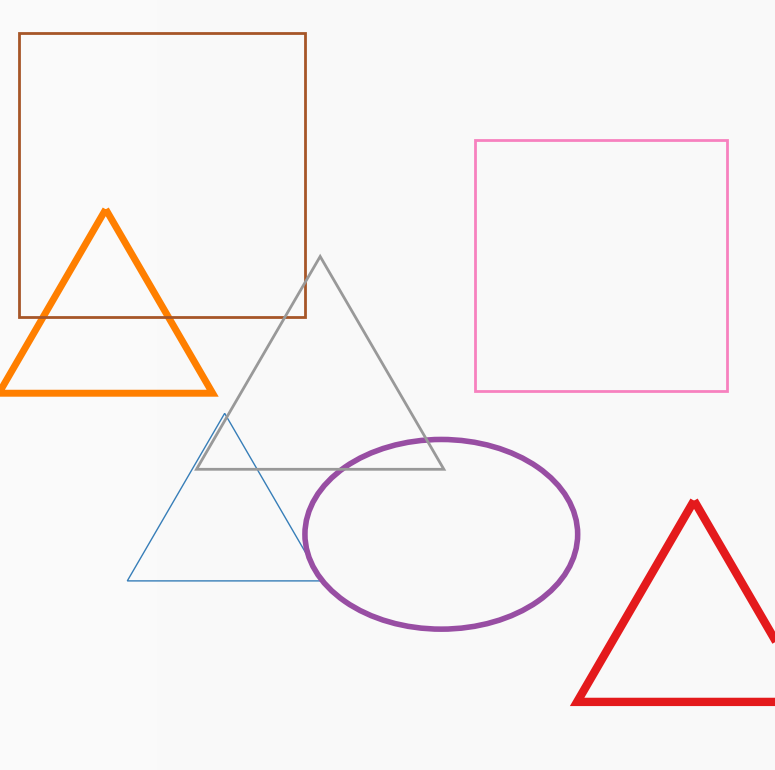[{"shape": "triangle", "thickness": 3, "radius": 0.87, "center": [0.896, 0.176]}, {"shape": "triangle", "thickness": 0.5, "radius": 0.73, "center": [0.29, 0.318]}, {"shape": "oval", "thickness": 2, "radius": 0.88, "center": [0.569, 0.306]}, {"shape": "triangle", "thickness": 2.5, "radius": 0.8, "center": [0.136, 0.569]}, {"shape": "square", "thickness": 1, "radius": 0.92, "center": [0.209, 0.772]}, {"shape": "square", "thickness": 1, "radius": 0.81, "center": [0.775, 0.655]}, {"shape": "triangle", "thickness": 1, "radius": 0.92, "center": [0.413, 0.483]}]